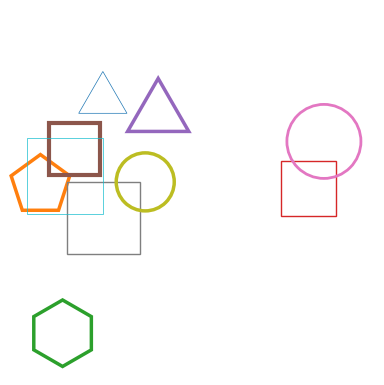[{"shape": "triangle", "thickness": 0.5, "radius": 0.36, "center": [0.267, 0.742]}, {"shape": "pentagon", "thickness": 2.5, "radius": 0.4, "center": [0.105, 0.519]}, {"shape": "hexagon", "thickness": 2.5, "radius": 0.43, "center": [0.163, 0.134]}, {"shape": "square", "thickness": 1, "radius": 0.36, "center": [0.802, 0.511]}, {"shape": "triangle", "thickness": 2.5, "radius": 0.46, "center": [0.411, 0.704]}, {"shape": "square", "thickness": 3, "radius": 0.33, "center": [0.193, 0.613]}, {"shape": "circle", "thickness": 2, "radius": 0.48, "center": [0.841, 0.633]}, {"shape": "square", "thickness": 1, "radius": 0.47, "center": [0.269, 0.434]}, {"shape": "circle", "thickness": 2.5, "radius": 0.38, "center": [0.377, 0.528]}, {"shape": "square", "thickness": 0.5, "radius": 0.5, "center": [0.169, 0.543]}]